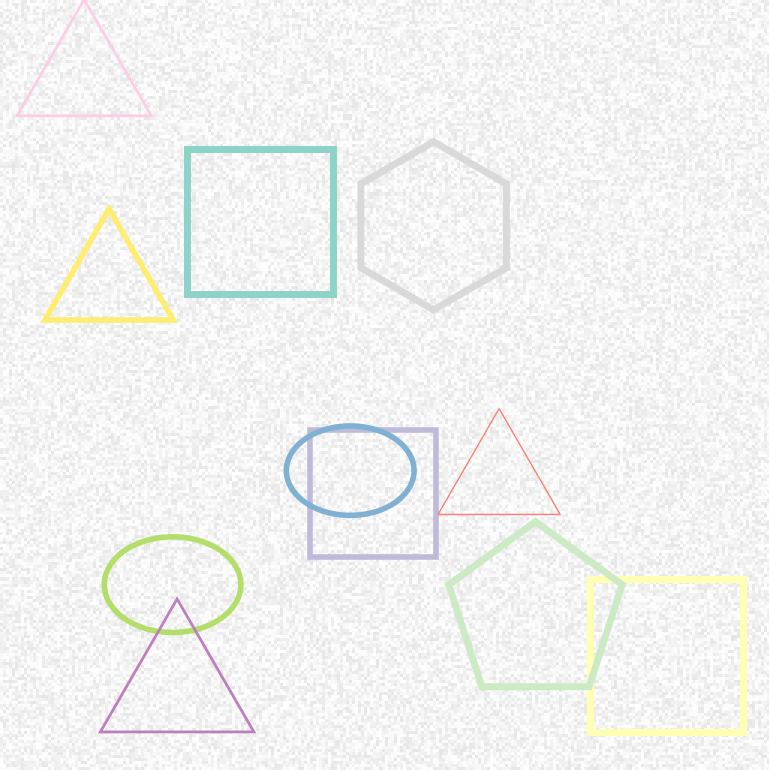[{"shape": "square", "thickness": 2.5, "radius": 0.47, "center": [0.338, 0.713]}, {"shape": "square", "thickness": 2.5, "radius": 0.5, "center": [0.866, 0.149]}, {"shape": "square", "thickness": 2, "radius": 0.41, "center": [0.484, 0.359]}, {"shape": "triangle", "thickness": 0.5, "radius": 0.46, "center": [0.648, 0.378]}, {"shape": "oval", "thickness": 2, "radius": 0.41, "center": [0.455, 0.389]}, {"shape": "oval", "thickness": 2, "radius": 0.44, "center": [0.224, 0.241]}, {"shape": "triangle", "thickness": 1, "radius": 0.5, "center": [0.109, 0.9]}, {"shape": "hexagon", "thickness": 2.5, "radius": 0.55, "center": [0.563, 0.707]}, {"shape": "triangle", "thickness": 1, "radius": 0.58, "center": [0.23, 0.107]}, {"shape": "pentagon", "thickness": 2.5, "radius": 0.59, "center": [0.695, 0.204]}, {"shape": "triangle", "thickness": 2, "radius": 0.48, "center": [0.142, 0.632]}]